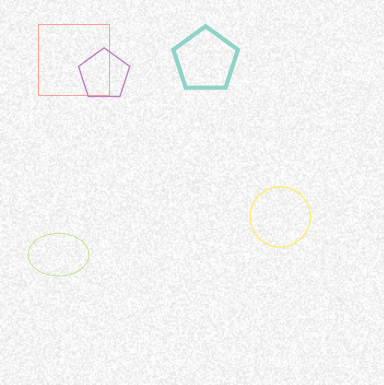[{"shape": "pentagon", "thickness": 3, "radius": 0.44, "center": [0.534, 0.844]}, {"shape": "square", "thickness": 0.5, "radius": 0.46, "center": [0.191, 0.845]}, {"shape": "oval", "thickness": 0.5, "radius": 0.4, "center": [0.152, 0.339]}, {"shape": "pentagon", "thickness": 1, "radius": 0.35, "center": [0.27, 0.806]}, {"shape": "circle", "thickness": 1, "radius": 0.39, "center": [0.728, 0.437]}]